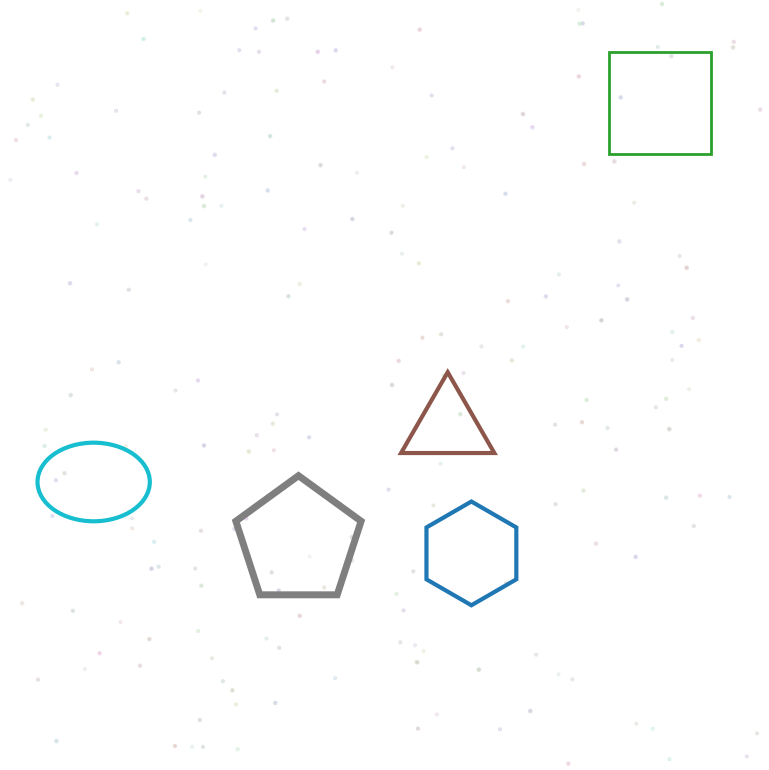[{"shape": "hexagon", "thickness": 1.5, "radius": 0.34, "center": [0.612, 0.281]}, {"shape": "square", "thickness": 1, "radius": 0.33, "center": [0.857, 0.866]}, {"shape": "triangle", "thickness": 1.5, "radius": 0.35, "center": [0.581, 0.447]}, {"shape": "pentagon", "thickness": 2.5, "radius": 0.43, "center": [0.388, 0.297]}, {"shape": "oval", "thickness": 1.5, "radius": 0.36, "center": [0.122, 0.374]}]